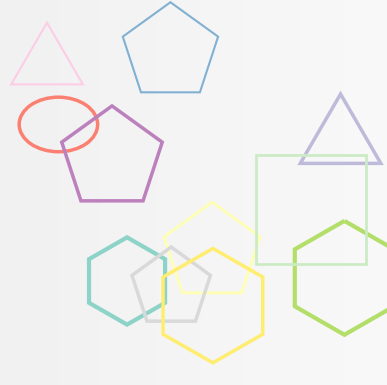[{"shape": "hexagon", "thickness": 3, "radius": 0.57, "center": [0.328, 0.27]}, {"shape": "pentagon", "thickness": 2, "radius": 0.65, "center": [0.547, 0.345]}, {"shape": "triangle", "thickness": 2.5, "radius": 0.6, "center": [0.879, 0.636]}, {"shape": "oval", "thickness": 2.5, "radius": 0.51, "center": [0.151, 0.677]}, {"shape": "pentagon", "thickness": 1.5, "radius": 0.65, "center": [0.44, 0.865]}, {"shape": "hexagon", "thickness": 3, "radius": 0.74, "center": [0.889, 0.278]}, {"shape": "triangle", "thickness": 1.5, "radius": 0.53, "center": [0.121, 0.834]}, {"shape": "pentagon", "thickness": 2.5, "radius": 0.53, "center": [0.442, 0.252]}, {"shape": "pentagon", "thickness": 2.5, "radius": 0.68, "center": [0.289, 0.589]}, {"shape": "square", "thickness": 2, "radius": 0.71, "center": [0.802, 0.456]}, {"shape": "hexagon", "thickness": 2.5, "radius": 0.74, "center": [0.549, 0.206]}]